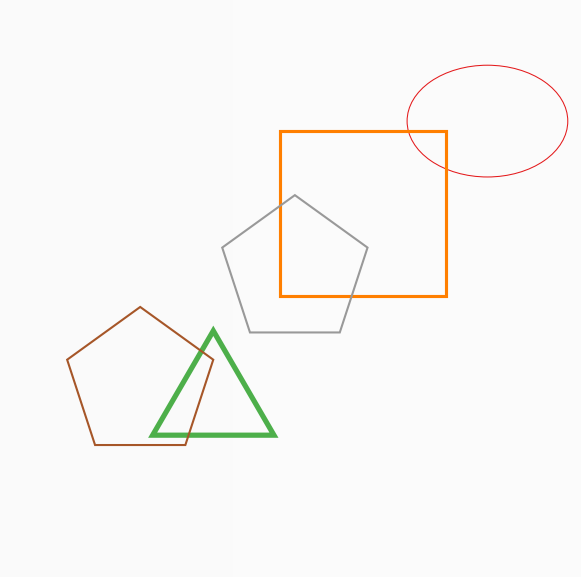[{"shape": "oval", "thickness": 0.5, "radius": 0.69, "center": [0.839, 0.789]}, {"shape": "triangle", "thickness": 2.5, "radius": 0.6, "center": [0.367, 0.306]}, {"shape": "square", "thickness": 1.5, "radius": 0.71, "center": [0.625, 0.63]}, {"shape": "pentagon", "thickness": 1, "radius": 0.66, "center": [0.241, 0.335]}, {"shape": "pentagon", "thickness": 1, "radius": 0.66, "center": [0.507, 0.53]}]